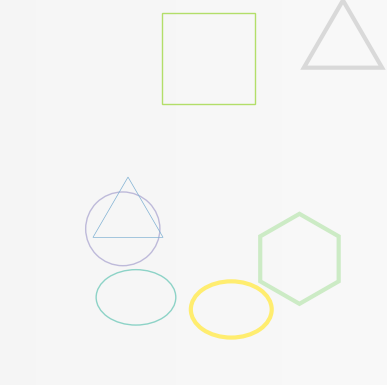[{"shape": "oval", "thickness": 1, "radius": 0.51, "center": [0.351, 0.228]}, {"shape": "circle", "thickness": 1, "radius": 0.48, "center": [0.317, 0.406]}, {"shape": "triangle", "thickness": 0.5, "radius": 0.52, "center": [0.33, 0.436]}, {"shape": "square", "thickness": 1, "radius": 0.59, "center": [0.538, 0.848]}, {"shape": "triangle", "thickness": 3, "radius": 0.58, "center": [0.885, 0.882]}, {"shape": "hexagon", "thickness": 3, "radius": 0.58, "center": [0.773, 0.328]}, {"shape": "oval", "thickness": 3, "radius": 0.52, "center": [0.597, 0.196]}]